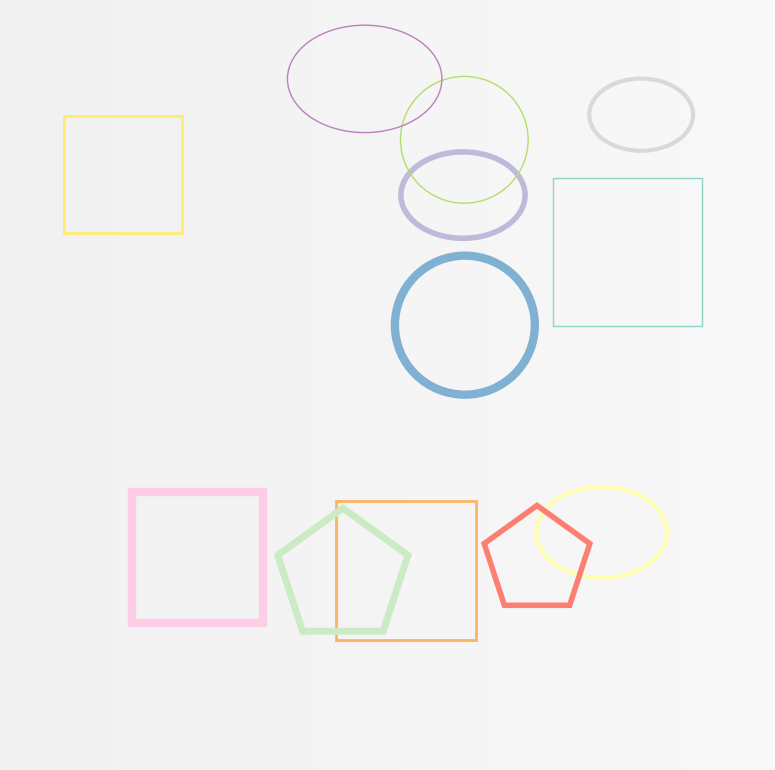[{"shape": "square", "thickness": 0.5, "radius": 0.48, "center": [0.809, 0.673]}, {"shape": "oval", "thickness": 1.5, "radius": 0.42, "center": [0.776, 0.309]}, {"shape": "oval", "thickness": 2, "radius": 0.4, "center": [0.597, 0.747]}, {"shape": "pentagon", "thickness": 2, "radius": 0.36, "center": [0.693, 0.272]}, {"shape": "circle", "thickness": 3, "radius": 0.45, "center": [0.6, 0.578]}, {"shape": "square", "thickness": 1, "radius": 0.45, "center": [0.524, 0.259]}, {"shape": "circle", "thickness": 0.5, "radius": 0.41, "center": [0.599, 0.818]}, {"shape": "square", "thickness": 3, "radius": 0.43, "center": [0.255, 0.275]}, {"shape": "oval", "thickness": 1.5, "radius": 0.33, "center": [0.827, 0.851]}, {"shape": "oval", "thickness": 0.5, "radius": 0.5, "center": [0.471, 0.898]}, {"shape": "pentagon", "thickness": 2.5, "radius": 0.44, "center": [0.442, 0.252]}, {"shape": "square", "thickness": 1, "radius": 0.38, "center": [0.159, 0.773]}]